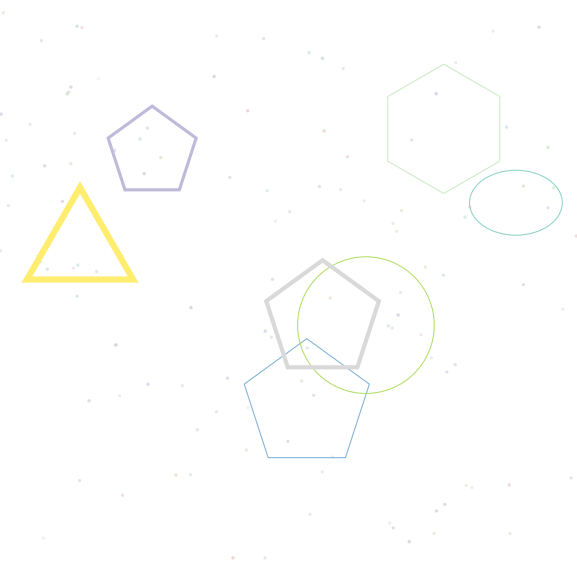[{"shape": "oval", "thickness": 0.5, "radius": 0.4, "center": [0.893, 0.648]}, {"shape": "pentagon", "thickness": 1.5, "radius": 0.4, "center": [0.263, 0.735]}, {"shape": "pentagon", "thickness": 0.5, "radius": 0.57, "center": [0.531, 0.299]}, {"shape": "circle", "thickness": 0.5, "radius": 0.59, "center": [0.634, 0.436]}, {"shape": "pentagon", "thickness": 2, "radius": 0.51, "center": [0.559, 0.446]}, {"shape": "hexagon", "thickness": 0.5, "radius": 0.56, "center": [0.768, 0.776]}, {"shape": "triangle", "thickness": 3, "radius": 0.53, "center": [0.139, 0.568]}]